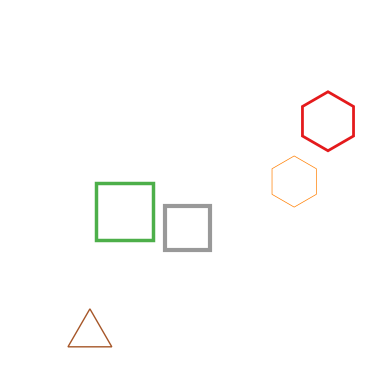[{"shape": "hexagon", "thickness": 2, "radius": 0.38, "center": [0.852, 0.685]}, {"shape": "square", "thickness": 2.5, "radius": 0.37, "center": [0.323, 0.45]}, {"shape": "hexagon", "thickness": 0.5, "radius": 0.33, "center": [0.764, 0.528]}, {"shape": "triangle", "thickness": 1, "radius": 0.33, "center": [0.233, 0.132]}, {"shape": "square", "thickness": 3, "radius": 0.29, "center": [0.487, 0.407]}]